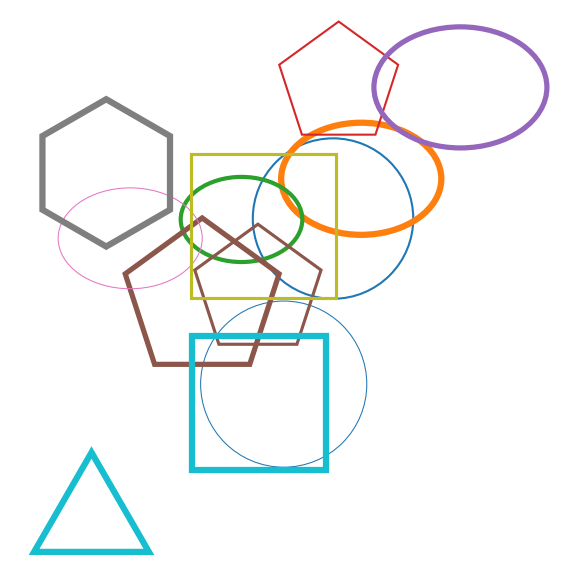[{"shape": "circle", "thickness": 1, "radius": 0.69, "center": [0.577, 0.621]}, {"shape": "circle", "thickness": 0.5, "radius": 0.72, "center": [0.491, 0.334]}, {"shape": "oval", "thickness": 3, "radius": 0.69, "center": [0.626, 0.69]}, {"shape": "oval", "thickness": 2, "radius": 0.53, "center": [0.418, 0.619]}, {"shape": "pentagon", "thickness": 1, "radius": 0.54, "center": [0.586, 0.854]}, {"shape": "oval", "thickness": 2.5, "radius": 0.75, "center": [0.797, 0.848]}, {"shape": "pentagon", "thickness": 1.5, "radius": 0.57, "center": [0.447, 0.496]}, {"shape": "pentagon", "thickness": 2.5, "radius": 0.7, "center": [0.35, 0.482]}, {"shape": "oval", "thickness": 0.5, "radius": 0.62, "center": [0.225, 0.586]}, {"shape": "hexagon", "thickness": 3, "radius": 0.64, "center": [0.184, 0.7]}, {"shape": "square", "thickness": 1.5, "radius": 0.63, "center": [0.456, 0.608]}, {"shape": "triangle", "thickness": 3, "radius": 0.57, "center": [0.158, 0.101]}, {"shape": "square", "thickness": 3, "radius": 0.58, "center": [0.448, 0.302]}]